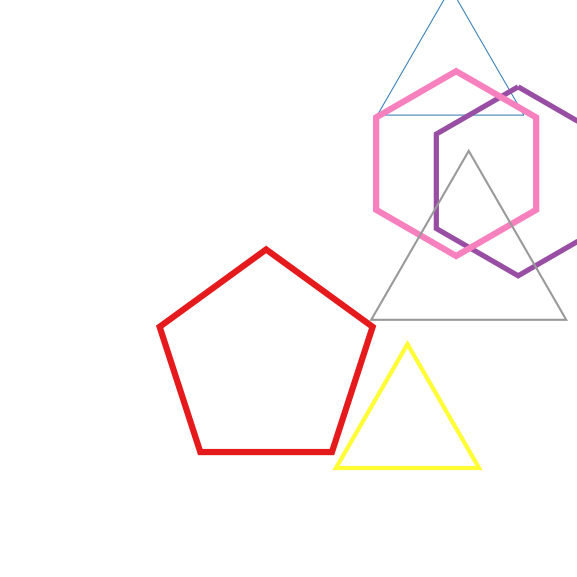[{"shape": "pentagon", "thickness": 3, "radius": 0.97, "center": [0.461, 0.373]}, {"shape": "triangle", "thickness": 0.5, "radius": 0.73, "center": [0.78, 0.873]}, {"shape": "hexagon", "thickness": 2.5, "radius": 0.82, "center": [0.897, 0.685]}, {"shape": "triangle", "thickness": 2, "radius": 0.72, "center": [0.706, 0.26]}, {"shape": "hexagon", "thickness": 3, "radius": 0.8, "center": [0.79, 0.716]}, {"shape": "triangle", "thickness": 1, "radius": 0.97, "center": [0.812, 0.543]}]